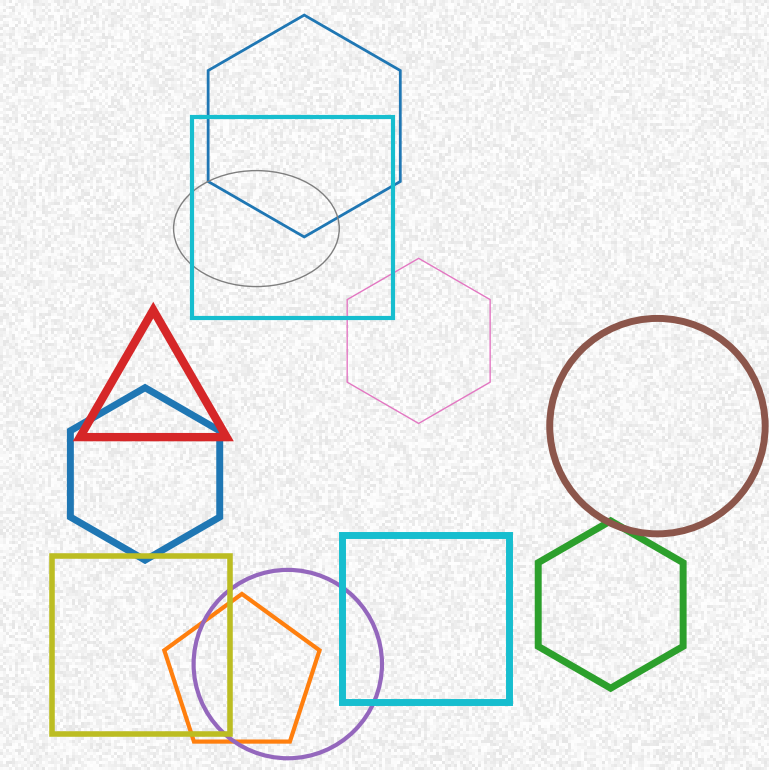[{"shape": "hexagon", "thickness": 1, "radius": 0.72, "center": [0.395, 0.836]}, {"shape": "hexagon", "thickness": 2.5, "radius": 0.56, "center": [0.188, 0.385]}, {"shape": "pentagon", "thickness": 1.5, "radius": 0.53, "center": [0.314, 0.123]}, {"shape": "hexagon", "thickness": 2.5, "radius": 0.54, "center": [0.793, 0.215]}, {"shape": "triangle", "thickness": 3, "radius": 0.55, "center": [0.199, 0.487]}, {"shape": "circle", "thickness": 1.5, "radius": 0.61, "center": [0.374, 0.138]}, {"shape": "circle", "thickness": 2.5, "radius": 0.7, "center": [0.854, 0.447]}, {"shape": "hexagon", "thickness": 0.5, "radius": 0.54, "center": [0.544, 0.557]}, {"shape": "oval", "thickness": 0.5, "radius": 0.54, "center": [0.333, 0.703]}, {"shape": "square", "thickness": 2, "radius": 0.58, "center": [0.183, 0.162]}, {"shape": "square", "thickness": 1.5, "radius": 0.65, "center": [0.38, 0.718]}, {"shape": "square", "thickness": 2.5, "radius": 0.54, "center": [0.553, 0.196]}]